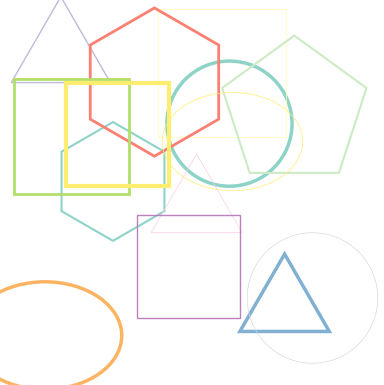[{"shape": "circle", "thickness": 2.5, "radius": 0.81, "center": [0.596, 0.679]}, {"shape": "hexagon", "thickness": 1.5, "radius": 0.77, "center": [0.293, 0.529]}, {"shape": "square", "thickness": 0.5, "radius": 0.83, "center": [0.576, 0.81]}, {"shape": "triangle", "thickness": 1, "radius": 0.74, "center": [0.158, 0.86]}, {"shape": "hexagon", "thickness": 2, "radius": 0.96, "center": [0.401, 0.787]}, {"shape": "triangle", "thickness": 2.5, "radius": 0.67, "center": [0.739, 0.206]}, {"shape": "oval", "thickness": 2.5, "radius": 1.0, "center": [0.117, 0.128]}, {"shape": "square", "thickness": 2, "radius": 0.75, "center": [0.186, 0.645]}, {"shape": "triangle", "thickness": 0.5, "radius": 0.68, "center": [0.511, 0.464]}, {"shape": "circle", "thickness": 0.5, "radius": 0.85, "center": [0.812, 0.226]}, {"shape": "square", "thickness": 1, "radius": 0.67, "center": [0.489, 0.308]}, {"shape": "pentagon", "thickness": 1.5, "radius": 0.99, "center": [0.764, 0.71]}, {"shape": "square", "thickness": 3, "radius": 0.67, "center": [0.305, 0.652]}, {"shape": "oval", "thickness": 0.5, "radius": 0.91, "center": [0.604, 0.632]}]